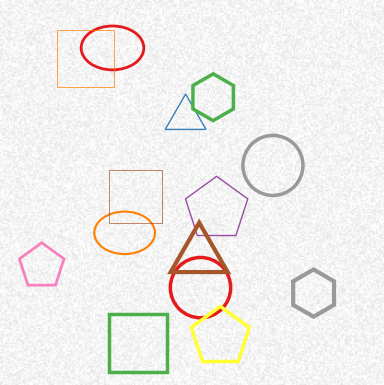[{"shape": "circle", "thickness": 2.5, "radius": 0.39, "center": [0.521, 0.253]}, {"shape": "oval", "thickness": 2, "radius": 0.41, "center": [0.292, 0.876]}, {"shape": "triangle", "thickness": 1, "radius": 0.31, "center": [0.482, 0.694]}, {"shape": "hexagon", "thickness": 2.5, "radius": 0.3, "center": [0.554, 0.747]}, {"shape": "square", "thickness": 2.5, "radius": 0.38, "center": [0.359, 0.109]}, {"shape": "pentagon", "thickness": 1, "radius": 0.43, "center": [0.563, 0.457]}, {"shape": "square", "thickness": 0.5, "radius": 0.37, "center": [0.222, 0.848]}, {"shape": "oval", "thickness": 1.5, "radius": 0.39, "center": [0.324, 0.395]}, {"shape": "pentagon", "thickness": 2.5, "radius": 0.4, "center": [0.572, 0.125]}, {"shape": "triangle", "thickness": 3, "radius": 0.43, "center": [0.517, 0.336]}, {"shape": "square", "thickness": 0.5, "radius": 0.34, "center": [0.352, 0.489]}, {"shape": "pentagon", "thickness": 2, "radius": 0.3, "center": [0.108, 0.309]}, {"shape": "hexagon", "thickness": 3, "radius": 0.31, "center": [0.815, 0.239]}, {"shape": "circle", "thickness": 2.5, "radius": 0.39, "center": [0.709, 0.57]}]